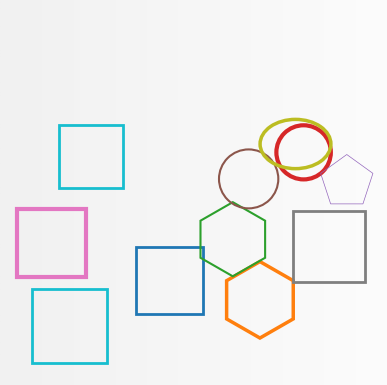[{"shape": "square", "thickness": 2, "radius": 0.43, "center": [0.438, 0.272]}, {"shape": "hexagon", "thickness": 2.5, "radius": 0.5, "center": [0.671, 0.221]}, {"shape": "hexagon", "thickness": 1.5, "radius": 0.48, "center": [0.601, 0.379]}, {"shape": "circle", "thickness": 3, "radius": 0.35, "center": [0.784, 0.604]}, {"shape": "pentagon", "thickness": 0.5, "radius": 0.35, "center": [0.895, 0.528]}, {"shape": "circle", "thickness": 1.5, "radius": 0.38, "center": [0.642, 0.535]}, {"shape": "square", "thickness": 3, "radius": 0.44, "center": [0.132, 0.369]}, {"shape": "square", "thickness": 2, "radius": 0.46, "center": [0.848, 0.361]}, {"shape": "oval", "thickness": 2.5, "radius": 0.46, "center": [0.763, 0.626]}, {"shape": "square", "thickness": 2, "radius": 0.48, "center": [0.179, 0.152]}, {"shape": "square", "thickness": 2, "radius": 0.41, "center": [0.235, 0.594]}]